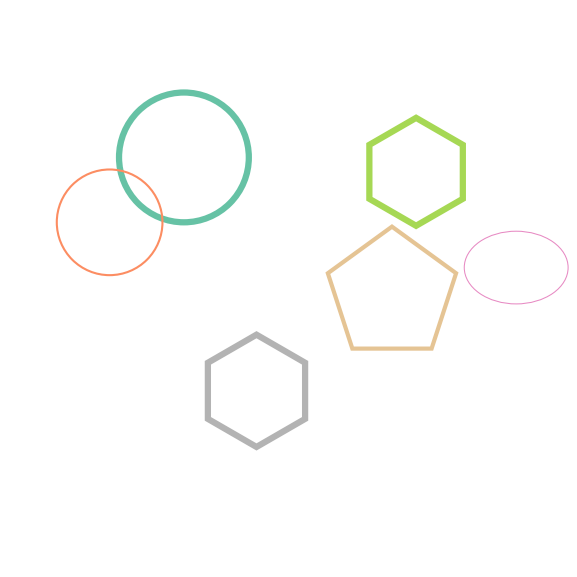[{"shape": "circle", "thickness": 3, "radius": 0.56, "center": [0.318, 0.727]}, {"shape": "circle", "thickness": 1, "radius": 0.46, "center": [0.19, 0.614]}, {"shape": "oval", "thickness": 0.5, "radius": 0.45, "center": [0.894, 0.536]}, {"shape": "hexagon", "thickness": 3, "radius": 0.47, "center": [0.721, 0.702]}, {"shape": "pentagon", "thickness": 2, "radius": 0.58, "center": [0.679, 0.49]}, {"shape": "hexagon", "thickness": 3, "radius": 0.49, "center": [0.444, 0.322]}]